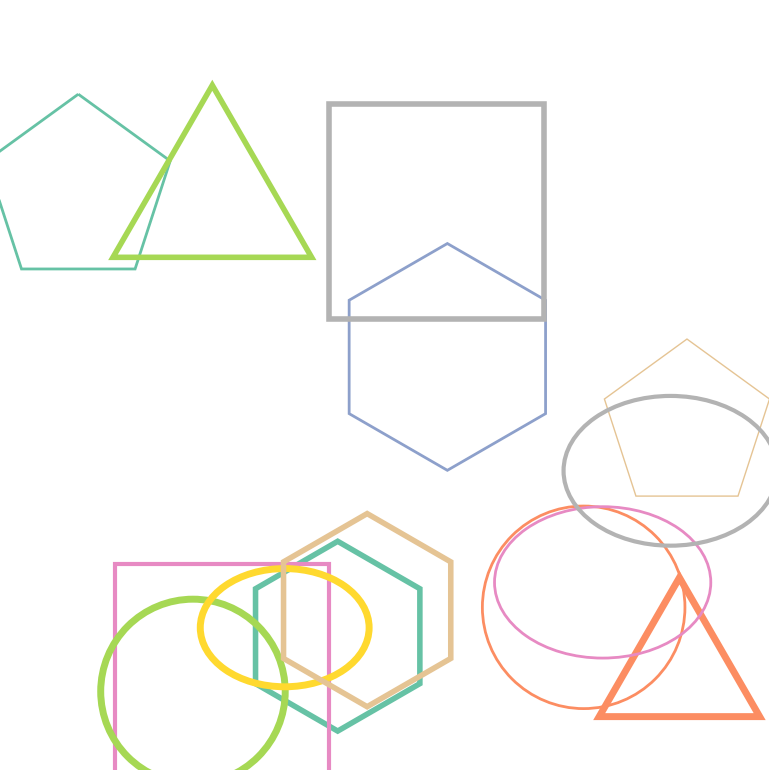[{"shape": "hexagon", "thickness": 2, "radius": 0.62, "center": [0.439, 0.174]}, {"shape": "pentagon", "thickness": 1, "radius": 0.63, "center": [0.102, 0.752]}, {"shape": "circle", "thickness": 1, "radius": 0.66, "center": [0.758, 0.211]}, {"shape": "triangle", "thickness": 2.5, "radius": 0.6, "center": [0.882, 0.129]}, {"shape": "hexagon", "thickness": 1, "radius": 0.74, "center": [0.581, 0.536]}, {"shape": "square", "thickness": 1.5, "radius": 0.69, "center": [0.288, 0.129]}, {"shape": "oval", "thickness": 1, "radius": 0.7, "center": [0.783, 0.244]}, {"shape": "circle", "thickness": 2.5, "radius": 0.6, "center": [0.251, 0.102]}, {"shape": "triangle", "thickness": 2, "radius": 0.74, "center": [0.276, 0.74]}, {"shape": "oval", "thickness": 2.5, "radius": 0.55, "center": [0.37, 0.185]}, {"shape": "pentagon", "thickness": 0.5, "radius": 0.56, "center": [0.892, 0.447]}, {"shape": "hexagon", "thickness": 2, "radius": 0.63, "center": [0.477, 0.208]}, {"shape": "square", "thickness": 2, "radius": 0.7, "center": [0.567, 0.725]}, {"shape": "oval", "thickness": 1.5, "radius": 0.69, "center": [0.871, 0.389]}]